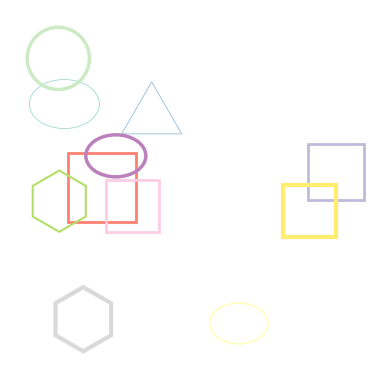[{"shape": "oval", "thickness": 0.5, "radius": 0.46, "center": [0.167, 0.73]}, {"shape": "oval", "thickness": 1, "radius": 0.38, "center": [0.62, 0.16]}, {"shape": "square", "thickness": 2, "radius": 0.36, "center": [0.872, 0.552]}, {"shape": "square", "thickness": 2, "radius": 0.44, "center": [0.265, 0.513]}, {"shape": "triangle", "thickness": 0.5, "radius": 0.45, "center": [0.394, 0.697]}, {"shape": "hexagon", "thickness": 1.5, "radius": 0.4, "center": [0.154, 0.477]}, {"shape": "square", "thickness": 2, "radius": 0.34, "center": [0.345, 0.465]}, {"shape": "hexagon", "thickness": 3, "radius": 0.42, "center": [0.216, 0.171]}, {"shape": "oval", "thickness": 2.5, "radius": 0.39, "center": [0.301, 0.595]}, {"shape": "circle", "thickness": 2.5, "radius": 0.4, "center": [0.151, 0.848]}, {"shape": "square", "thickness": 3, "radius": 0.34, "center": [0.804, 0.452]}]